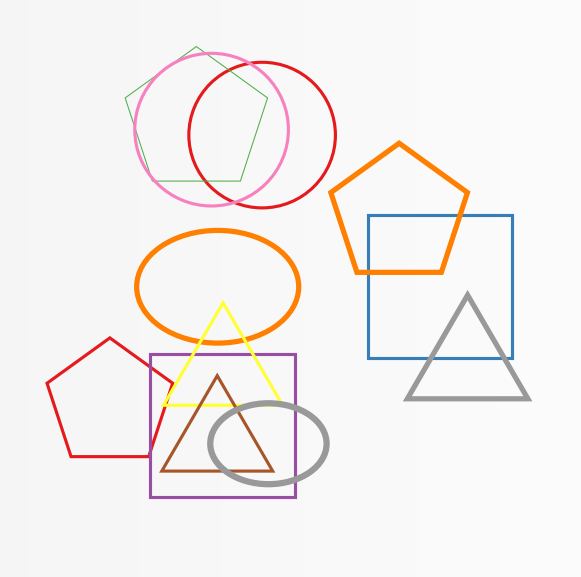[{"shape": "pentagon", "thickness": 1.5, "radius": 0.57, "center": [0.189, 0.3]}, {"shape": "circle", "thickness": 1.5, "radius": 0.63, "center": [0.451, 0.765]}, {"shape": "square", "thickness": 1.5, "radius": 0.62, "center": [0.757, 0.503]}, {"shape": "pentagon", "thickness": 0.5, "radius": 0.64, "center": [0.338, 0.79]}, {"shape": "square", "thickness": 1.5, "radius": 0.62, "center": [0.383, 0.262]}, {"shape": "oval", "thickness": 2.5, "radius": 0.7, "center": [0.375, 0.503]}, {"shape": "pentagon", "thickness": 2.5, "radius": 0.62, "center": [0.687, 0.628]}, {"shape": "triangle", "thickness": 1.5, "radius": 0.59, "center": [0.384, 0.357]}, {"shape": "triangle", "thickness": 1.5, "radius": 0.55, "center": [0.374, 0.238]}, {"shape": "circle", "thickness": 1.5, "radius": 0.66, "center": [0.364, 0.775]}, {"shape": "triangle", "thickness": 2.5, "radius": 0.6, "center": [0.804, 0.368]}, {"shape": "oval", "thickness": 3, "radius": 0.5, "center": [0.462, 0.231]}]